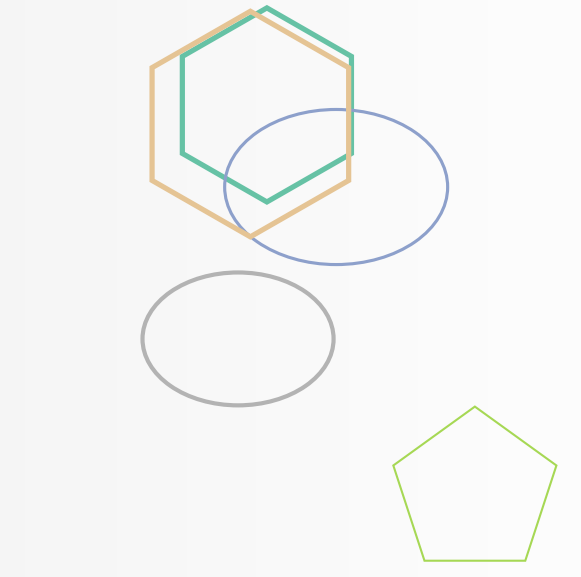[{"shape": "hexagon", "thickness": 2.5, "radius": 0.84, "center": [0.459, 0.817]}, {"shape": "oval", "thickness": 1.5, "radius": 0.96, "center": [0.578, 0.675]}, {"shape": "pentagon", "thickness": 1, "radius": 0.74, "center": [0.817, 0.148]}, {"shape": "hexagon", "thickness": 2.5, "radius": 0.98, "center": [0.431, 0.784]}, {"shape": "oval", "thickness": 2, "radius": 0.82, "center": [0.41, 0.412]}]